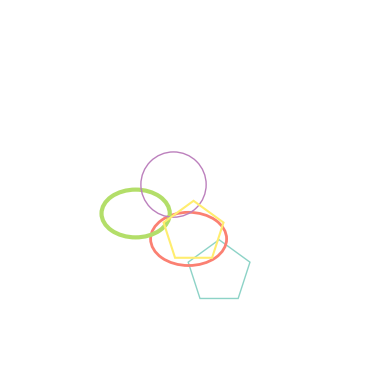[{"shape": "pentagon", "thickness": 1, "radius": 0.42, "center": [0.569, 0.293]}, {"shape": "oval", "thickness": 2, "radius": 0.49, "center": [0.49, 0.379]}, {"shape": "oval", "thickness": 3, "radius": 0.44, "center": [0.352, 0.445]}, {"shape": "circle", "thickness": 1, "radius": 0.42, "center": [0.451, 0.521]}, {"shape": "pentagon", "thickness": 1.5, "radius": 0.41, "center": [0.503, 0.397]}]